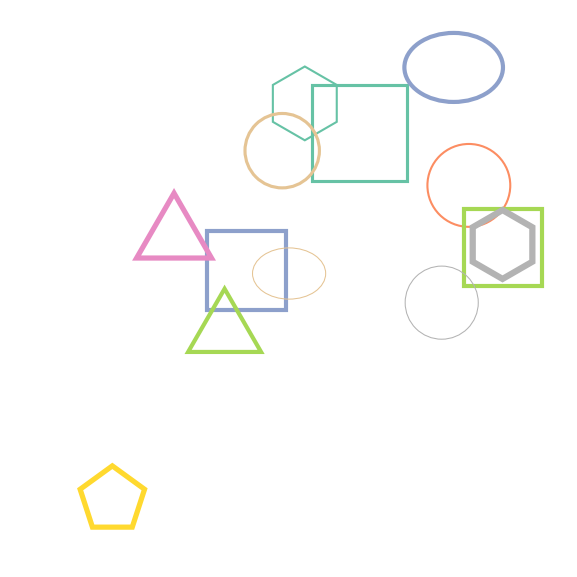[{"shape": "square", "thickness": 1.5, "radius": 0.41, "center": [0.622, 0.769]}, {"shape": "hexagon", "thickness": 1, "radius": 0.32, "center": [0.528, 0.82]}, {"shape": "circle", "thickness": 1, "radius": 0.36, "center": [0.812, 0.678]}, {"shape": "square", "thickness": 2, "radius": 0.34, "center": [0.426, 0.531]}, {"shape": "oval", "thickness": 2, "radius": 0.43, "center": [0.786, 0.882]}, {"shape": "triangle", "thickness": 2.5, "radius": 0.37, "center": [0.301, 0.59]}, {"shape": "triangle", "thickness": 2, "radius": 0.36, "center": [0.389, 0.426]}, {"shape": "square", "thickness": 2, "radius": 0.33, "center": [0.871, 0.571]}, {"shape": "pentagon", "thickness": 2.5, "radius": 0.29, "center": [0.195, 0.134]}, {"shape": "circle", "thickness": 1.5, "radius": 0.32, "center": [0.489, 0.738]}, {"shape": "oval", "thickness": 0.5, "radius": 0.32, "center": [0.501, 0.526]}, {"shape": "circle", "thickness": 0.5, "radius": 0.32, "center": [0.765, 0.475]}, {"shape": "hexagon", "thickness": 3, "radius": 0.3, "center": [0.87, 0.576]}]